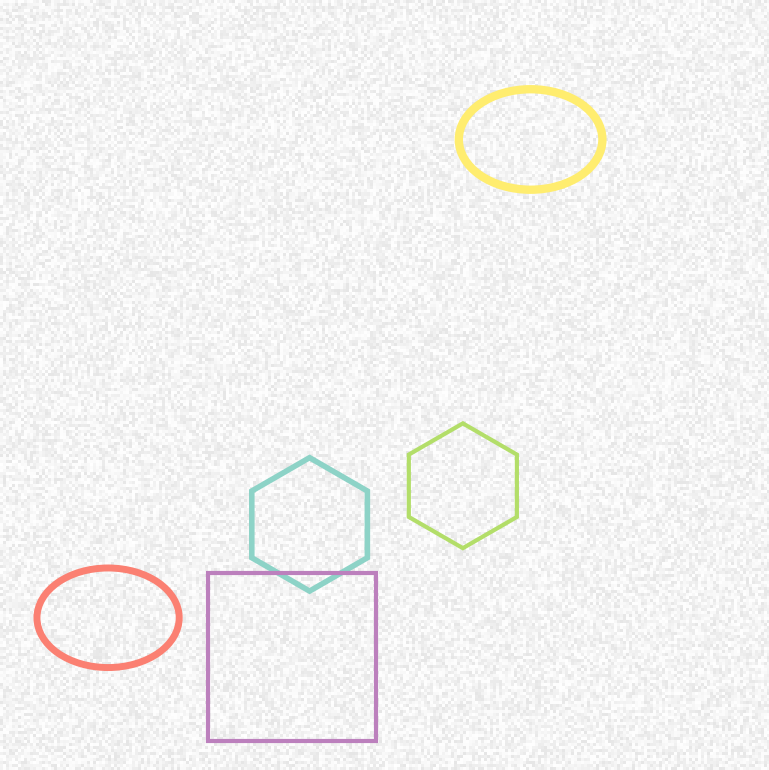[{"shape": "hexagon", "thickness": 2, "radius": 0.43, "center": [0.402, 0.319]}, {"shape": "oval", "thickness": 2.5, "radius": 0.46, "center": [0.14, 0.198]}, {"shape": "hexagon", "thickness": 1.5, "radius": 0.41, "center": [0.601, 0.369]}, {"shape": "square", "thickness": 1.5, "radius": 0.55, "center": [0.379, 0.146]}, {"shape": "oval", "thickness": 3, "radius": 0.47, "center": [0.689, 0.819]}]